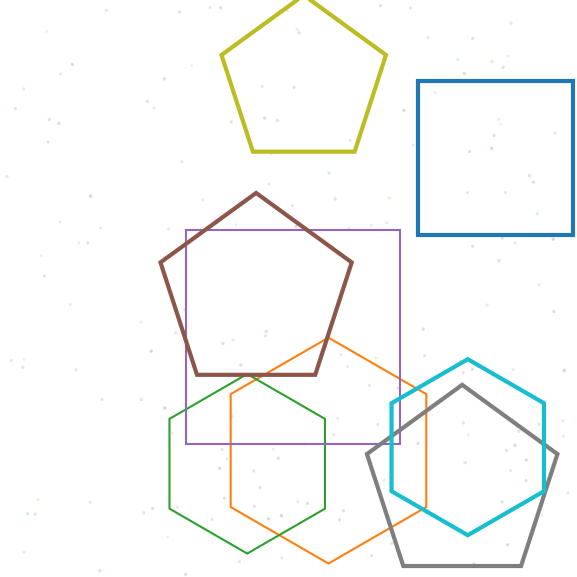[{"shape": "square", "thickness": 2, "radius": 0.67, "center": [0.858, 0.726]}, {"shape": "hexagon", "thickness": 1, "radius": 0.98, "center": [0.569, 0.219]}, {"shape": "hexagon", "thickness": 1, "radius": 0.78, "center": [0.428, 0.196]}, {"shape": "square", "thickness": 1, "radius": 0.93, "center": [0.507, 0.415]}, {"shape": "pentagon", "thickness": 2, "radius": 0.87, "center": [0.443, 0.491]}, {"shape": "pentagon", "thickness": 2, "radius": 0.87, "center": [0.8, 0.159]}, {"shape": "pentagon", "thickness": 2, "radius": 0.75, "center": [0.526, 0.858]}, {"shape": "hexagon", "thickness": 2, "radius": 0.76, "center": [0.81, 0.225]}]